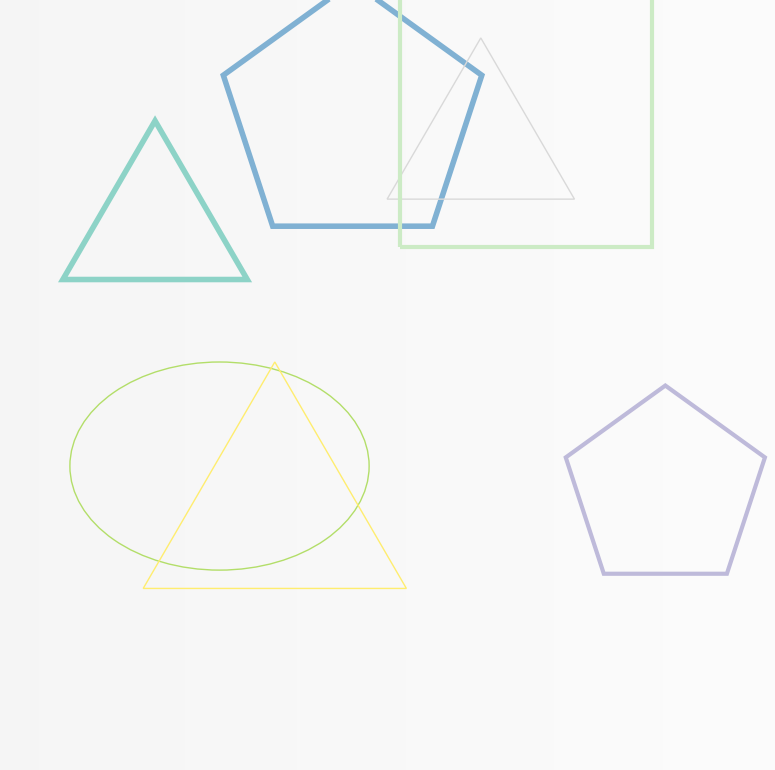[{"shape": "triangle", "thickness": 2, "radius": 0.69, "center": [0.2, 0.706]}, {"shape": "pentagon", "thickness": 1.5, "radius": 0.68, "center": [0.859, 0.364]}, {"shape": "pentagon", "thickness": 2, "radius": 0.88, "center": [0.455, 0.848]}, {"shape": "oval", "thickness": 0.5, "radius": 0.97, "center": [0.283, 0.395]}, {"shape": "triangle", "thickness": 0.5, "radius": 0.7, "center": [0.62, 0.811]}, {"shape": "square", "thickness": 1.5, "radius": 0.81, "center": [0.678, 0.842]}, {"shape": "triangle", "thickness": 0.5, "radius": 0.98, "center": [0.355, 0.334]}]